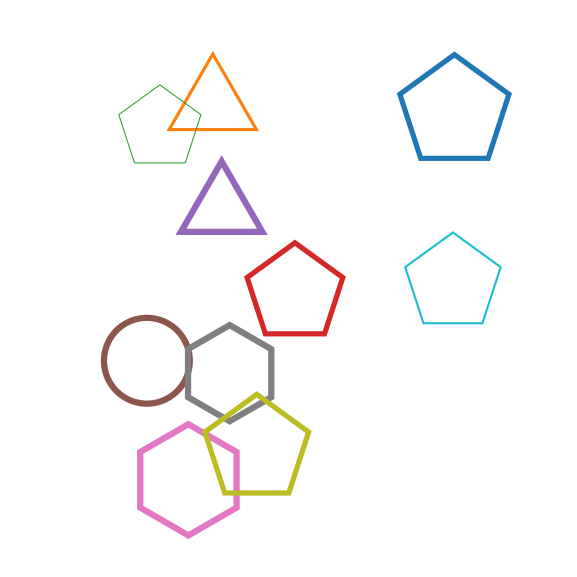[{"shape": "pentagon", "thickness": 2.5, "radius": 0.5, "center": [0.787, 0.805]}, {"shape": "triangle", "thickness": 1.5, "radius": 0.44, "center": [0.369, 0.818]}, {"shape": "pentagon", "thickness": 0.5, "radius": 0.37, "center": [0.277, 0.777]}, {"shape": "pentagon", "thickness": 2.5, "radius": 0.44, "center": [0.511, 0.492]}, {"shape": "triangle", "thickness": 3, "radius": 0.41, "center": [0.384, 0.638]}, {"shape": "circle", "thickness": 3, "radius": 0.37, "center": [0.254, 0.374]}, {"shape": "hexagon", "thickness": 3, "radius": 0.48, "center": [0.326, 0.168]}, {"shape": "hexagon", "thickness": 3, "radius": 0.42, "center": [0.398, 0.353]}, {"shape": "pentagon", "thickness": 2.5, "radius": 0.47, "center": [0.445, 0.222]}, {"shape": "pentagon", "thickness": 1, "radius": 0.43, "center": [0.784, 0.51]}]